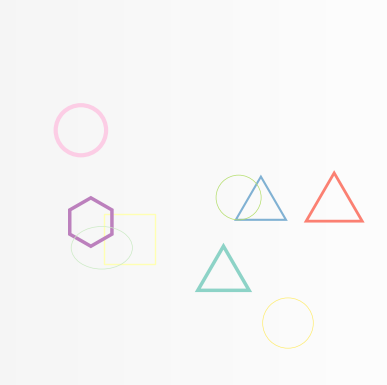[{"shape": "triangle", "thickness": 2.5, "radius": 0.38, "center": [0.577, 0.284]}, {"shape": "square", "thickness": 1, "radius": 0.33, "center": [0.335, 0.378]}, {"shape": "triangle", "thickness": 2, "radius": 0.42, "center": [0.862, 0.467]}, {"shape": "triangle", "thickness": 1.5, "radius": 0.37, "center": [0.673, 0.466]}, {"shape": "circle", "thickness": 0.5, "radius": 0.29, "center": [0.616, 0.487]}, {"shape": "circle", "thickness": 3, "radius": 0.33, "center": [0.209, 0.662]}, {"shape": "hexagon", "thickness": 2.5, "radius": 0.31, "center": [0.234, 0.423]}, {"shape": "oval", "thickness": 0.5, "radius": 0.39, "center": [0.263, 0.356]}, {"shape": "circle", "thickness": 0.5, "radius": 0.33, "center": [0.743, 0.161]}]